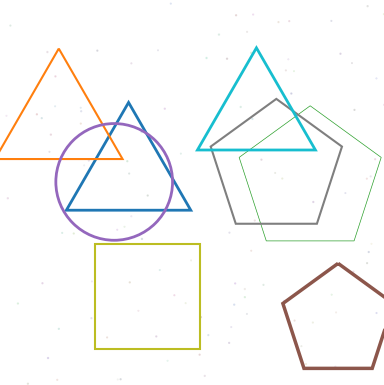[{"shape": "triangle", "thickness": 2, "radius": 0.93, "center": [0.334, 0.547]}, {"shape": "triangle", "thickness": 1.5, "radius": 0.96, "center": [0.153, 0.683]}, {"shape": "pentagon", "thickness": 0.5, "radius": 0.97, "center": [0.806, 0.531]}, {"shape": "circle", "thickness": 2, "radius": 0.76, "center": [0.297, 0.527]}, {"shape": "pentagon", "thickness": 2.5, "radius": 0.75, "center": [0.878, 0.165]}, {"shape": "pentagon", "thickness": 1.5, "radius": 0.9, "center": [0.718, 0.564]}, {"shape": "square", "thickness": 1.5, "radius": 0.68, "center": [0.382, 0.229]}, {"shape": "triangle", "thickness": 2, "radius": 0.88, "center": [0.666, 0.699]}]